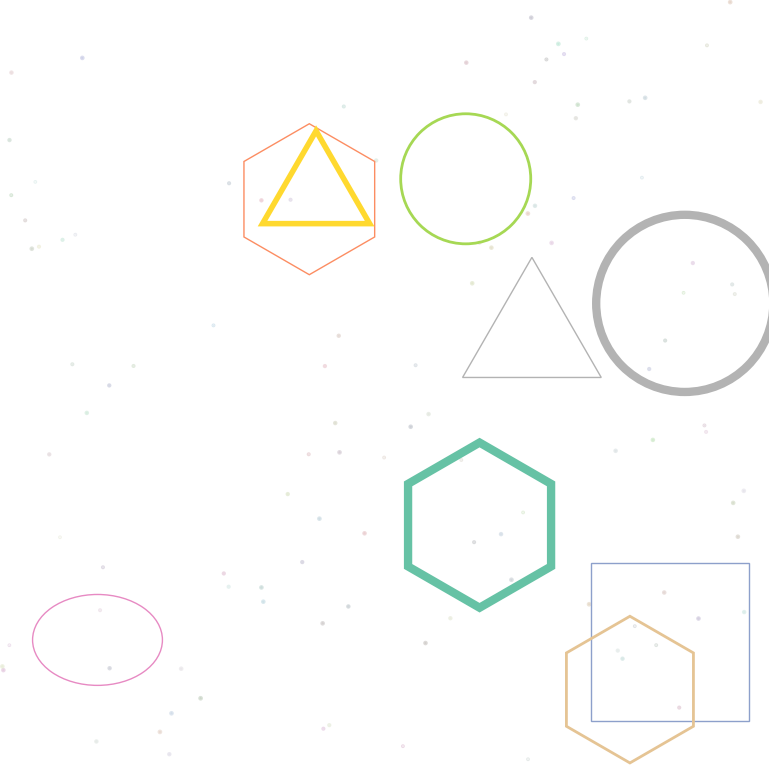[{"shape": "hexagon", "thickness": 3, "radius": 0.54, "center": [0.623, 0.318]}, {"shape": "hexagon", "thickness": 0.5, "radius": 0.49, "center": [0.402, 0.741]}, {"shape": "square", "thickness": 0.5, "radius": 0.51, "center": [0.871, 0.167]}, {"shape": "oval", "thickness": 0.5, "radius": 0.42, "center": [0.127, 0.169]}, {"shape": "circle", "thickness": 1, "radius": 0.42, "center": [0.605, 0.768]}, {"shape": "triangle", "thickness": 2, "radius": 0.4, "center": [0.41, 0.75]}, {"shape": "hexagon", "thickness": 1, "radius": 0.48, "center": [0.818, 0.104]}, {"shape": "circle", "thickness": 3, "radius": 0.58, "center": [0.889, 0.606]}, {"shape": "triangle", "thickness": 0.5, "radius": 0.52, "center": [0.691, 0.562]}]